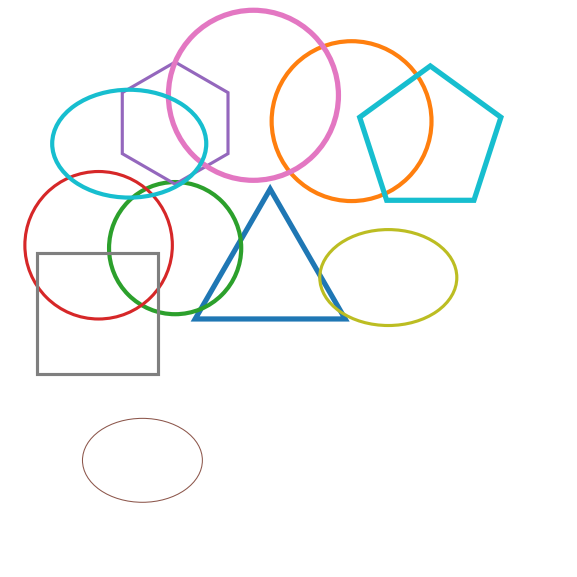[{"shape": "triangle", "thickness": 2.5, "radius": 0.75, "center": [0.468, 0.522]}, {"shape": "circle", "thickness": 2, "radius": 0.69, "center": [0.609, 0.789]}, {"shape": "circle", "thickness": 2, "radius": 0.57, "center": [0.303, 0.569]}, {"shape": "circle", "thickness": 1.5, "radius": 0.64, "center": [0.171, 0.574]}, {"shape": "hexagon", "thickness": 1.5, "radius": 0.53, "center": [0.303, 0.786]}, {"shape": "oval", "thickness": 0.5, "radius": 0.52, "center": [0.247, 0.202]}, {"shape": "circle", "thickness": 2.5, "radius": 0.74, "center": [0.439, 0.834]}, {"shape": "square", "thickness": 1.5, "radius": 0.52, "center": [0.168, 0.457]}, {"shape": "oval", "thickness": 1.5, "radius": 0.59, "center": [0.672, 0.519]}, {"shape": "oval", "thickness": 2, "radius": 0.67, "center": [0.224, 0.75]}, {"shape": "pentagon", "thickness": 2.5, "radius": 0.64, "center": [0.745, 0.756]}]